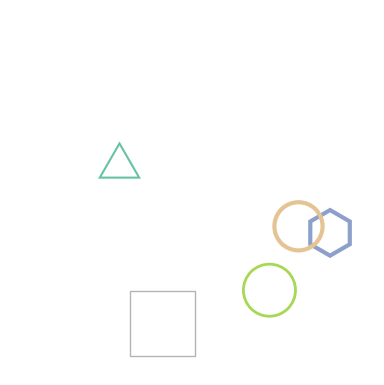[{"shape": "triangle", "thickness": 1.5, "radius": 0.3, "center": [0.31, 0.568]}, {"shape": "hexagon", "thickness": 3, "radius": 0.3, "center": [0.857, 0.395]}, {"shape": "circle", "thickness": 2, "radius": 0.34, "center": [0.7, 0.246]}, {"shape": "circle", "thickness": 3, "radius": 0.31, "center": [0.775, 0.412]}, {"shape": "square", "thickness": 1, "radius": 0.42, "center": [0.422, 0.159]}]